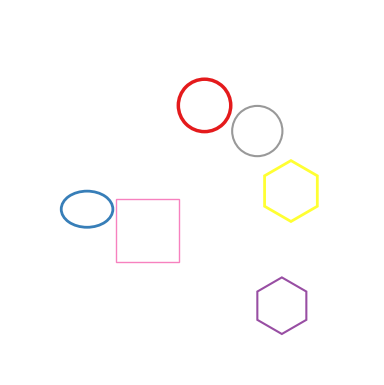[{"shape": "circle", "thickness": 2.5, "radius": 0.34, "center": [0.531, 0.726]}, {"shape": "oval", "thickness": 2, "radius": 0.34, "center": [0.226, 0.457]}, {"shape": "hexagon", "thickness": 1.5, "radius": 0.37, "center": [0.732, 0.206]}, {"shape": "hexagon", "thickness": 2, "radius": 0.4, "center": [0.756, 0.504]}, {"shape": "square", "thickness": 1, "radius": 0.41, "center": [0.383, 0.402]}, {"shape": "circle", "thickness": 1.5, "radius": 0.33, "center": [0.668, 0.66]}]